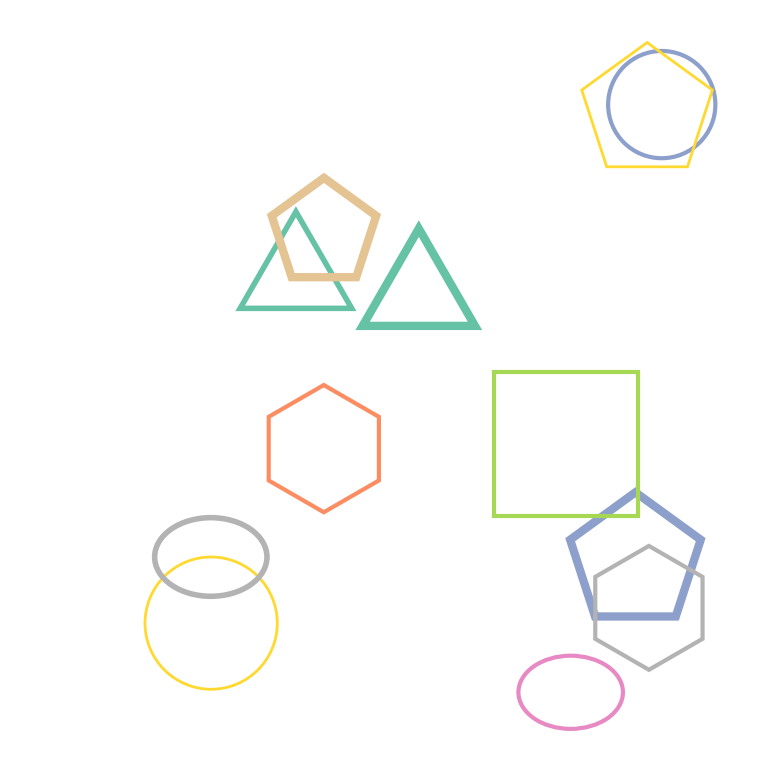[{"shape": "triangle", "thickness": 3, "radius": 0.42, "center": [0.544, 0.619]}, {"shape": "triangle", "thickness": 2, "radius": 0.42, "center": [0.384, 0.641]}, {"shape": "hexagon", "thickness": 1.5, "radius": 0.41, "center": [0.421, 0.417]}, {"shape": "pentagon", "thickness": 3, "radius": 0.45, "center": [0.825, 0.272]}, {"shape": "circle", "thickness": 1.5, "radius": 0.35, "center": [0.859, 0.864]}, {"shape": "oval", "thickness": 1.5, "radius": 0.34, "center": [0.741, 0.101]}, {"shape": "square", "thickness": 1.5, "radius": 0.47, "center": [0.736, 0.423]}, {"shape": "pentagon", "thickness": 1, "radius": 0.45, "center": [0.84, 0.856]}, {"shape": "circle", "thickness": 1, "radius": 0.43, "center": [0.274, 0.191]}, {"shape": "pentagon", "thickness": 3, "radius": 0.36, "center": [0.421, 0.698]}, {"shape": "hexagon", "thickness": 1.5, "radius": 0.4, "center": [0.843, 0.211]}, {"shape": "oval", "thickness": 2, "radius": 0.36, "center": [0.274, 0.277]}]